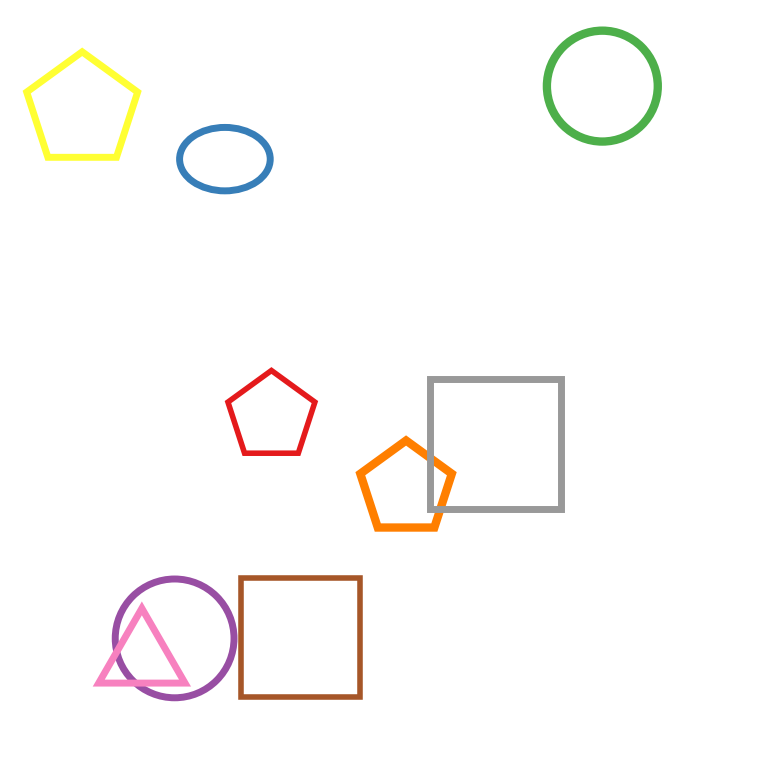[{"shape": "pentagon", "thickness": 2, "radius": 0.3, "center": [0.353, 0.459]}, {"shape": "oval", "thickness": 2.5, "radius": 0.29, "center": [0.292, 0.793]}, {"shape": "circle", "thickness": 3, "radius": 0.36, "center": [0.782, 0.888]}, {"shape": "circle", "thickness": 2.5, "radius": 0.39, "center": [0.227, 0.171]}, {"shape": "pentagon", "thickness": 3, "radius": 0.31, "center": [0.527, 0.365]}, {"shape": "pentagon", "thickness": 2.5, "radius": 0.38, "center": [0.107, 0.857]}, {"shape": "square", "thickness": 2, "radius": 0.39, "center": [0.39, 0.172]}, {"shape": "triangle", "thickness": 2.5, "radius": 0.32, "center": [0.184, 0.145]}, {"shape": "square", "thickness": 2.5, "radius": 0.42, "center": [0.643, 0.423]}]